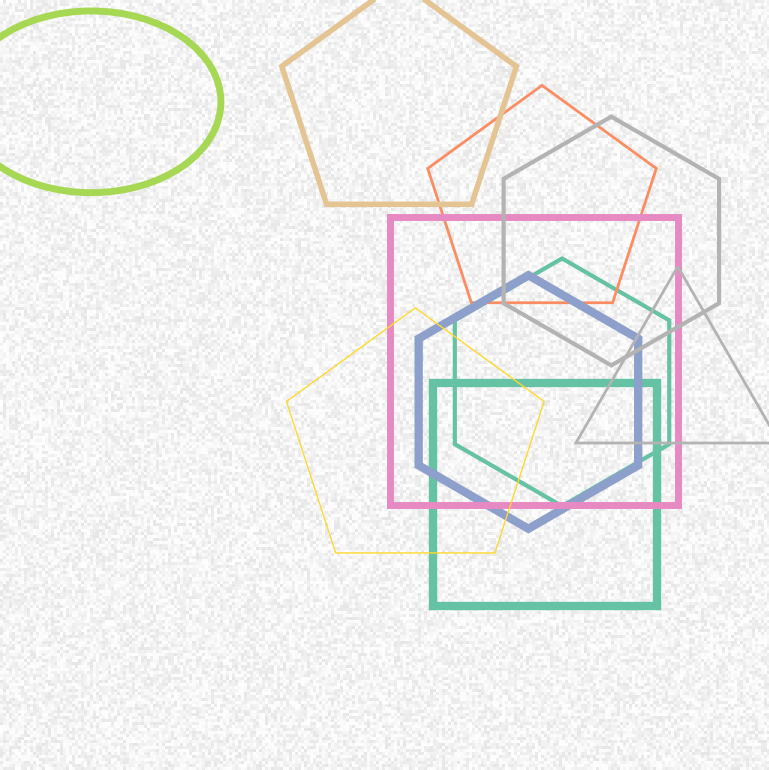[{"shape": "square", "thickness": 3, "radius": 0.73, "center": [0.708, 0.358]}, {"shape": "hexagon", "thickness": 1.5, "radius": 0.8, "center": [0.73, 0.504]}, {"shape": "pentagon", "thickness": 1, "radius": 0.78, "center": [0.704, 0.733]}, {"shape": "hexagon", "thickness": 3, "radius": 0.82, "center": [0.686, 0.478]}, {"shape": "square", "thickness": 2.5, "radius": 0.94, "center": [0.693, 0.531]}, {"shape": "oval", "thickness": 2.5, "radius": 0.84, "center": [0.118, 0.868]}, {"shape": "pentagon", "thickness": 0.5, "radius": 0.88, "center": [0.539, 0.424]}, {"shape": "pentagon", "thickness": 2, "radius": 0.8, "center": [0.518, 0.864]}, {"shape": "hexagon", "thickness": 1.5, "radius": 0.81, "center": [0.794, 0.687]}, {"shape": "triangle", "thickness": 1, "radius": 0.76, "center": [0.88, 0.501]}]